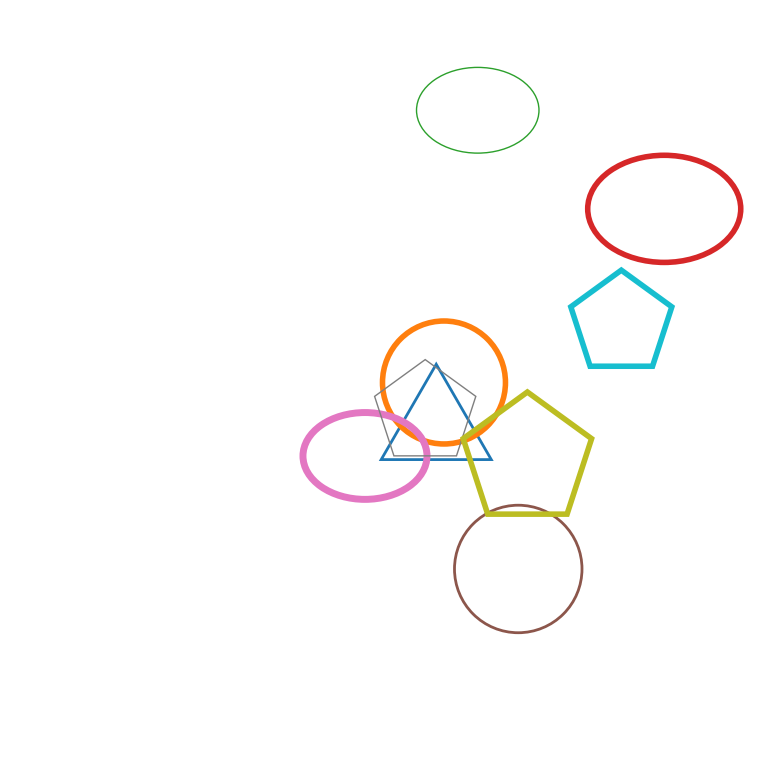[{"shape": "triangle", "thickness": 1, "radius": 0.41, "center": [0.567, 0.444]}, {"shape": "circle", "thickness": 2, "radius": 0.4, "center": [0.577, 0.503]}, {"shape": "oval", "thickness": 0.5, "radius": 0.4, "center": [0.62, 0.857]}, {"shape": "oval", "thickness": 2, "radius": 0.5, "center": [0.863, 0.729]}, {"shape": "circle", "thickness": 1, "radius": 0.41, "center": [0.673, 0.261]}, {"shape": "oval", "thickness": 2.5, "radius": 0.4, "center": [0.474, 0.408]}, {"shape": "pentagon", "thickness": 0.5, "radius": 0.35, "center": [0.552, 0.464]}, {"shape": "pentagon", "thickness": 2, "radius": 0.44, "center": [0.685, 0.403]}, {"shape": "pentagon", "thickness": 2, "radius": 0.34, "center": [0.807, 0.58]}]